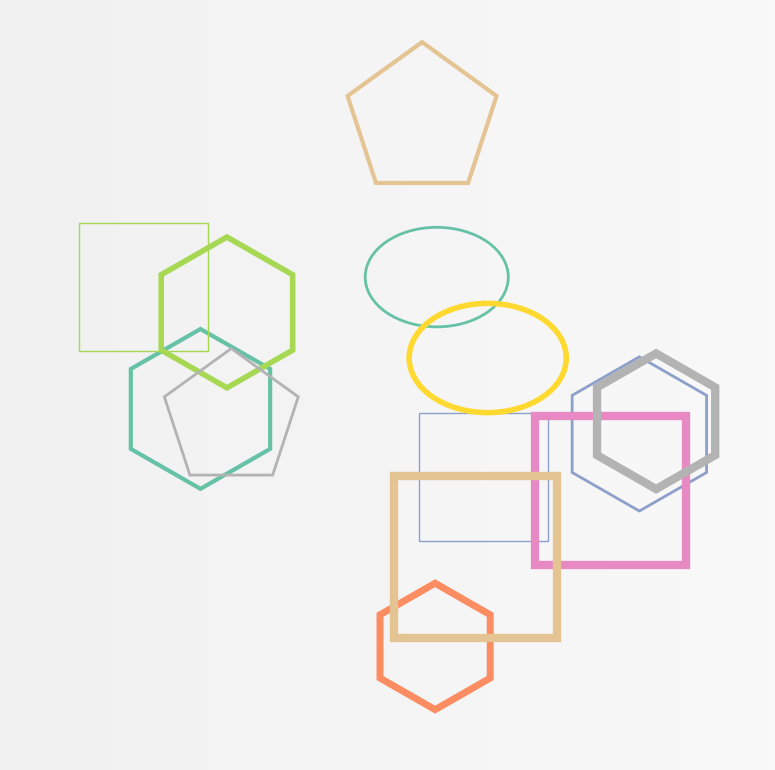[{"shape": "hexagon", "thickness": 1.5, "radius": 0.52, "center": [0.259, 0.469]}, {"shape": "oval", "thickness": 1, "radius": 0.46, "center": [0.564, 0.64]}, {"shape": "hexagon", "thickness": 2.5, "radius": 0.41, "center": [0.561, 0.16]}, {"shape": "square", "thickness": 0.5, "radius": 0.42, "center": [0.624, 0.38]}, {"shape": "hexagon", "thickness": 1, "radius": 0.5, "center": [0.825, 0.436]}, {"shape": "square", "thickness": 3, "radius": 0.49, "center": [0.788, 0.363]}, {"shape": "square", "thickness": 0.5, "radius": 0.41, "center": [0.185, 0.628]}, {"shape": "hexagon", "thickness": 2, "radius": 0.49, "center": [0.293, 0.594]}, {"shape": "oval", "thickness": 2, "radius": 0.51, "center": [0.629, 0.535]}, {"shape": "pentagon", "thickness": 1.5, "radius": 0.51, "center": [0.545, 0.844]}, {"shape": "square", "thickness": 3, "radius": 0.53, "center": [0.614, 0.277]}, {"shape": "hexagon", "thickness": 3, "radius": 0.44, "center": [0.847, 0.453]}, {"shape": "pentagon", "thickness": 1, "radius": 0.45, "center": [0.298, 0.457]}]